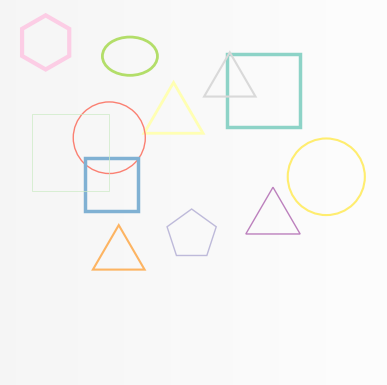[{"shape": "square", "thickness": 2.5, "radius": 0.47, "center": [0.68, 0.765]}, {"shape": "triangle", "thickness": 2, "radius": 0.44, "center": [0.448, 0.698]}, {"shape": "pentagon", "thickness": 1, "radius": 0.33, "center": [0.495, 0.39]}, {"shape": "circle", "thickness": 1, "radius": 0.46, "center": [0.282, 0.642]}, {"shape": "square", "thickness": 2.5, "radius": 0.34, "center": [0.287, 0.52]}, {"shape": "triangle", "thickness": 1.5, "radius": 0.39, "center": [0.306, 0.338]}, {"shape": "oval", "thickness": 2, "radius": 0.36, "center": [0.335, 0.854]}, {"shape": "hexagon", "thickness": 3, "radius": 0.35, "center": [0.118, 0.89]}, {"shape": "triangle", "thickness": 1.5, "radius": 0.38, "center": [0.593, 0.787]}, {"shape": "triangle", "thickness": 1, "radius": 0.4, "center": [0.704, 0.433]}, {"shape": "square", "thickness": 0.5, "radius": 0.5, "center": [0.182, 0.604]}, {"shape": "circle", "thickness": 1.5, "radius": 0.5, "center": [0.842, 0.541]}]